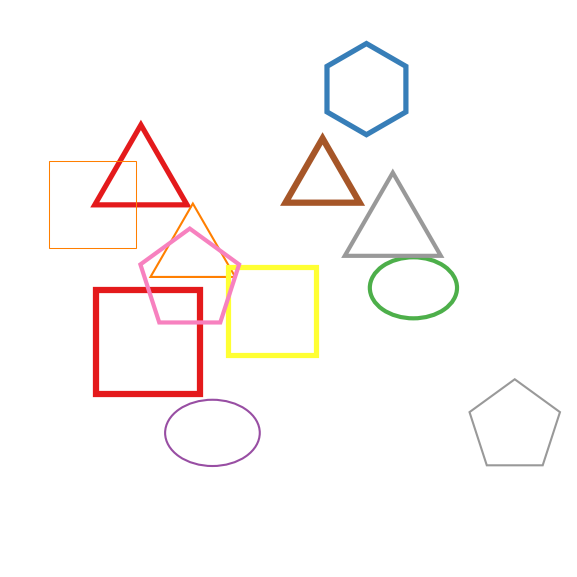[{"shape": "triangle", "thickness": 2.5, "radius": 0.46, "center": [0.244, 0.691]}, {"shape": "square", "thickness": 3, "radius": 0.45, "center": [0.256, 0.406]}, {"shape": "hexagon", "thickness": 2.5, "radius": 0.39, "center": [0.635, 0.845]}, {"shape": "oval", "thickness": 2, "radius": 0.38, "center": [0.716, 0.501]}, {"shape": "oval", "thickness": 1, "radius": 0.41, "center": [0.368, 0.25]}, {"shape": "square", "thickness": 0.5, "radius": 0.38, "center": [0.16, 0.645]}, {"shape": "triangle", "thickness": 1, "radius": 0.42, "center": [0.334, 0.562]}, {"shape": "square", "thickness": 2.5, "radius": 0.38, "center": [0.47, 0.461]}, {"shape": "triangle", "thickness": 3, "radius": 0.37, "center": [0.559, 0.685]}, {"shape": "pentagon", "thickness": 2, "radius": 0.45, "center": [0.329, 0.513]}, {"shape": "triangle", "thickness": 2, "radius": 0.48, "center": [0.68, 0.604]}, {"shape": "pentagon", "thickness": 1, "radius": 0.41, "center": [0.891, 0.26]}]